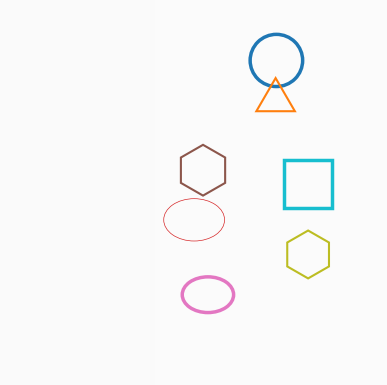[{"shape": "circle", "thickness": 2.5, "radius": 0.34, "center": [0.713, 0.843]}, {"shape": "triangle", "thickness": 1.5, "radius": 0.29, "center": [0.711, 0.74]}, {"shape": "oval", "thickness": 0.5, "radius": 0.39, "center": [0.501, 0.429]}, {"shape": "hexagon", "thickness": 1.5, "radius": 0.33, "center": [0.524, 0.558]}, {"shape": "oval", "thickness": 2.5, "radius": 0.33, "center": [0.537, 0.235]}, {"shape": "hexagon", "thickness": 1.5, "radius": 0.31, "center": [0.795, 0.339]}, {"shape": "square", "thickness": 2.5, "radius": 0.31, "center": [0.794, 0.522]}]